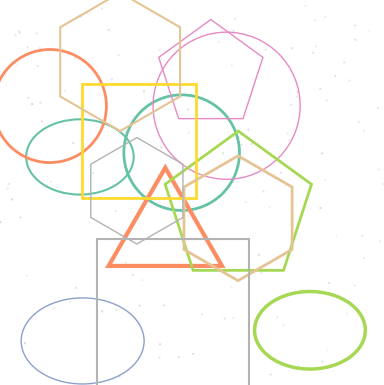[{"shape": "circle", "thickness": 2, "radius": 0.75, "center": [0.472, 0.603]}, {"shape": "oval", "thickness": 1.5, "radius": 0.7, "center": [0.208, 0.592]}, {"shape": "circle", "thickness": 2, "radius": 0.73, "center": [0.13, 0.725]}, {"shape": "triangle", "thickness": 3, "radius": 0.85, "center": [0.429, 0.394]}, {"shape": "oval", "thickness": 1, "radius": 0.8, "center": [0.215, 0.114]}, {"shape": "pentagon", "thickness": 1, "radius": 0.71, "center": [0.548, 0.807]}, {"shape": "circle", "thickness": 1, "radius": 0.96, "center": [0.589, 0.725]}, {"shape": "pentagon", "thickness": 2, "radius": 1.0, "center": [0.619, 0.46]}, {"shape": "oval", "thickness": 2.5, "radius": 0.72, "center": [0.805, 0.142]}, {"shape": "square", "thickness": 2, "radius": 0.74, "center": [0.36, 0.634]}, {"shape": "hexagon", "thickness": 2, "radius": 0.81, "center": [0.618, 0.433]}, {"shape": "hexagon", "thickness": 1.5, "radius": 0.9, "center": [0.312, 0.839]}, {"shape": "square", "thickness": 1.5, "radius": 0.99, "center": [0.45, 0.183]}, {"shape": "hexagon", "thickness": 1, "radius": 0.69, "center": [0.355, 0.504]}]